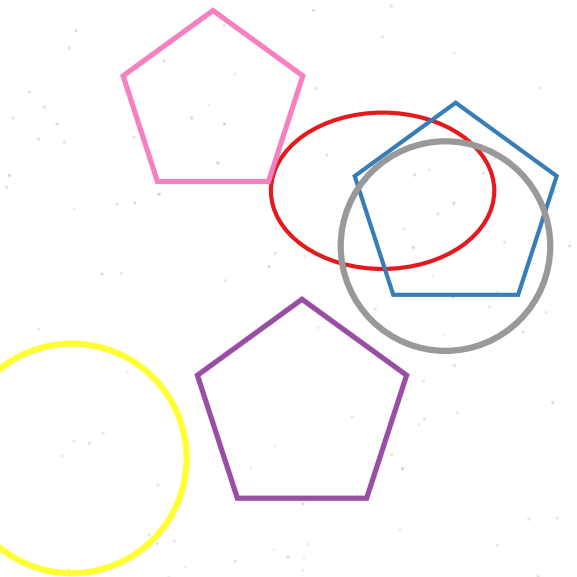[{"shape": "oval", "thickness": 2, "radius": 0.97, "center": [0.663, 0.669]}, {"shape": "pentagon", "thickness": 2, "radius": 0.92, "center": [0.789, 0.637]}, {"shape": "pentagon", "thickness": 2.5, "radius": 0.95, "center": [0.523, 0.29]}, {"shape": "circle", "thickness": 3, "radius": 0.99, "center": [0.124, 0.205]}, {"shape": "pentagon", "thickness": 2.5, "radius": 0.82, "center": [0.369, 0.817]}, {"shape": "circle", "thickness": 3, "radius": 0.91, "center": [0.771, 0.573]}]